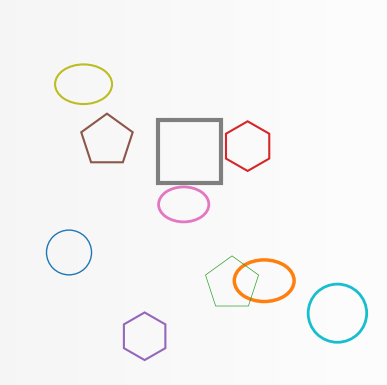[{"shape": "circle", "thickness": 1, "radius": 0.29, "center": [0.178, 0.344]}, {"shape": "oval", "thickness": 2.5, "radius": 0.39, "center": [0.682, 0.271]}, {"shape": "pentagon", "thickness": 0.5, "radius": 0.36, "center": [0.599, 0.263]}, {"shape": "hexagon", "thickness": 1.5, "radius": 0.32, "center": [0.639, 0.62]}, {"shape": "hexagon", "thickness": 1.5, "radius": 0.31, "center": [0.373, 0.127]}, {"shape": "pentagon", "thickness": 1.5, "radius": 0.35, "center": [0.276, 0.635]}, {"shape": "oval", "thickness": 2, "radius": 0.32, "center": [0.474, 0.469]}, {"shape": "square", "thickness": 3, "radius": 0.41, "center": [0.489, 0.606]}, {"shape": "oval", "thickness": 1.5, "radius": 0.37, "center": [0.216, 0.781]}, {"shape": "circle", "thickness": 2, "radius": 0.38, "center": [0.871, 0.187]}]